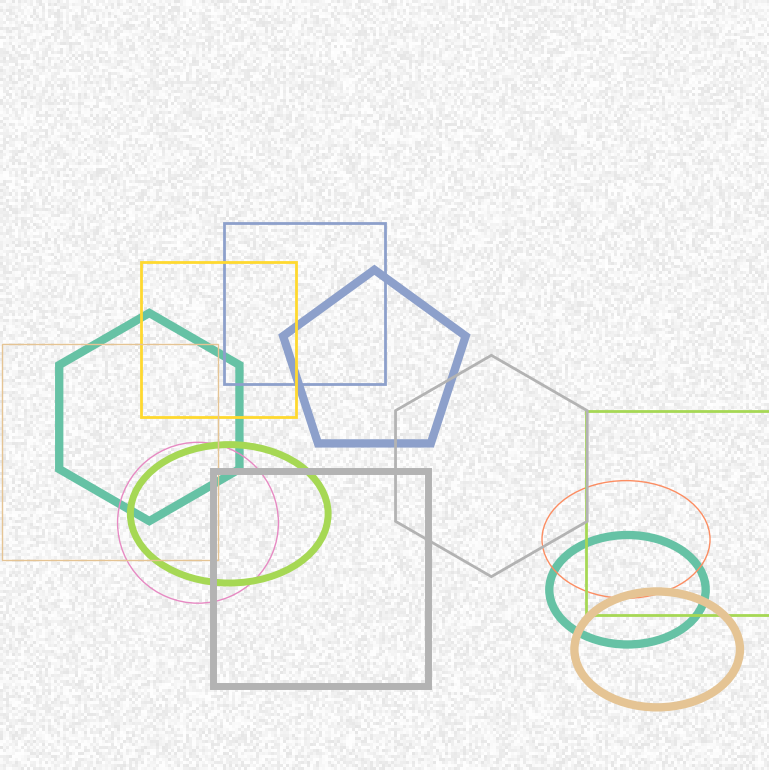[{"shape": "oval", "thickness": 3, "radius": 0.51, "center": [0.815, 0.234]}, {"shape": "hexagon", "thickness": 3, "radius": 0.68, "center": [0.194, 0.458]}, {"shape": "oval", "thickness": 0.5, "radius": 0.55, "center": [0.813, 0.299]}, {"shape": "pentagon", "thickness": 3, "radius": 0.62, "center": [0.486, 0.525]}, {"shape": "square", "thickness": 1, "radius": 0.52, "center": [0.396, 0.606]}, {"shape": "circle", "thickness": 0.5, "radius": 0.52, "center": [0.257, 0.321]}, {"shape": "oval", "thickness": 2.5, "radius": 0.64, "center": [0.298, 0.333]}, {"shape": "square", "thickness": 1, "radius": 0.66, "center": [0.893, 0.333]}, {"shape": "square", "thickness": 1, "radius": 0.5, "center": [0.284, 0.559]}, {"shape": "square", "thickness": 0.5, "radius": 0.7, "center": [0.143, 0.414]}, {"shape": "oval", "thickness": 3, "radius": 0.54, "center": [0.853, 0.157]}, {"shape": "hexagon", "thickness": 1, "radius": 0.72, "center": [0.638, 0.395]}, {"shape": "square", "thickness": 2.5, "radius": 0.7, "center": [0.416, 0.249]}]